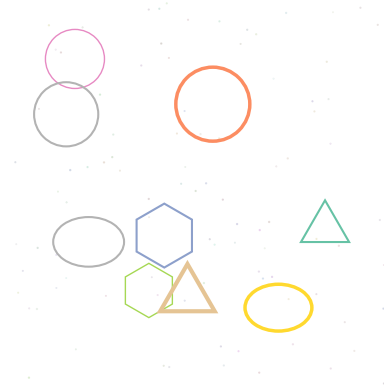[{"shape": "triangle", "thickness": 1.5, "radius": 0.36, "center": [0.844, 0.407]}, {"shape": "circle", "thickness": 2.5, "radius": 0.48, "center": [0.553, 0.729]}, {"shape": "hexagon", "thickness": 1.5, "radius": 0.42, "center": [0.427, 0.388]}, {"shape": "circle", "thickness": 1, "radius": 0.38, "center": [0.195, 0.847]}, {"shape": "hexagon", "thickness": 1, "radius": 0.35, "center": [0.387, 0.245]}, {"shape": "oval", "thickness": 2.5, "radius": 0.43, "center": [0.723, 0.201]}, {"shape": "triangle", "thickness": 3, "radius": 0.41, "center": [0.487, 0.232]}, {"shape": "oval", "thickness": 1.5, "radius": 0.46, "center": [0.23, 0.372]}, {"shape": "circle", "thickness": 1.5, "radius": 0.42, "center": [0.172, 0.703]}]